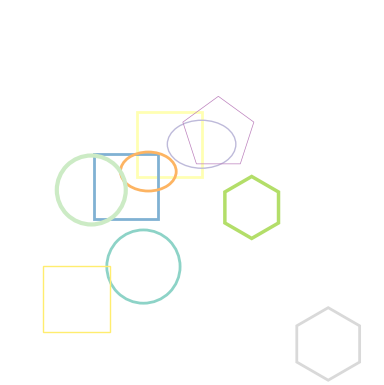[{"shape": "circle", "thickness": 2, "radius": 0.48, "center": [0.373, 0.308]}, {"shape": "square", "thickness": 2, "radius": 0.42, "center": [0.439, 0.624]}, {"shape": "oval", "thickness": 1, "radius": 0.44, "center": [0.524, 0.625]}, {"shape": "square", "thickness": 2, "radius": 0.42, "center": [0.327, 0.516]}, {"shape": "oval", "thickness": 2, "radius": 0.36, "center": [0.385, 0.554]}, {"shape": "hexagon", "thickness": 2.5, "radius": 0.4, "center": [0.654, 0.461]}, {"shape": "hexagon", "thickness": 2, "radius": 0.47, "center": [0.852, 0.107]}, {"shape": "pentagon", "thickness": 0.5, "radius": 0.48, "center": [0.567, 0.653]}, {"shape": "circle", "thickness": 3, "radius": 0.45, "center": [0.237, 0.507]}, {"shape": "square", "thickness": 1, "radius": 0.43, "center": [0.198, 0.223]}]